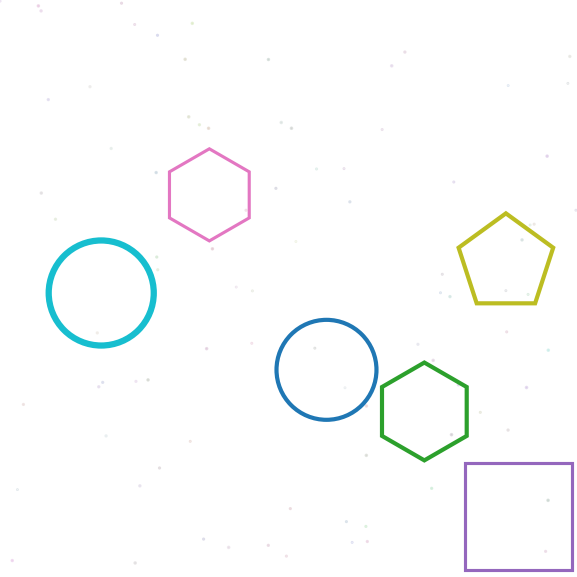[{"shape": "circle", "thickness": 2, "radius": 0.43, "center": [0.565, 0.359]}, {"shape": "hexagon", "thickness": 2, "radius": 0.42, "center": [0.735, 0.287]}, {"shape": "square", "thickness": 1.5, "radius": 0.47, "center": [0.898, 0.105]}, {"shape": "hexagon", "thickness": 1.5, "radius": 0.4, "center": [0.363, 0.662]}, {"shape": "pentagon", "thickness": 2, "radius": 0.43, "center": [0.876, 0.544]}, {"shape": "circle", "thickness": 3, "radius": 0.45, "center": [0.175, 0.492]}]